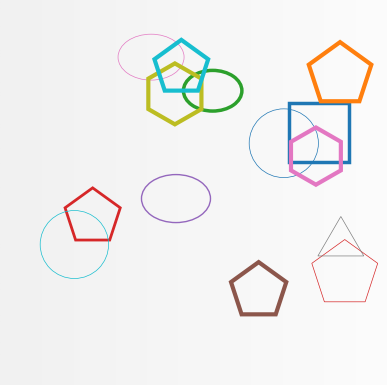[{"shape": "circle", "thickness": 0.5, "radius": 0.45, "center": [0.732, 0.628]}, {"shape": "square", "thickness": 2.5, "radius": 0.39, "center": [0.823, 0.656]}, {"shape": "pentagon", "thickness": 3, "radius": 0.42, "center": [0.878, 0.806]}, {"shape": "oval", "thickness": 2.5, "radius": 0.38, "center": [0.549, 0.764]}, {"shape": "pentagon", "thickness": 2, "radius": 0.37, "center": [0.239, 0.437]}, {"shape": "pentagon", "thickness": 0.5, "radius": 0.45, "center": [0.89, 0.288]}, {"shape": "oval", "thickness": 1, "radius": 0.45, "center": [0.454, 0.484]}, {"shape": "pentagon", "thickness": 3, "radius": 0.37, "center": [0.667, 0.244]}, {"shape": "oval", "thickness": 0.5, "radius": 0.43, "center": [0.39, 0.852]}, {"shape": "hexagon", "thickness": 3, "radius": 0.37, "center": [0.815, 0.595]}, {"shape": "triangle", "thickness": 0.5, "radius": 0.34, "center": [0.88, 0.369]}, {"shape": "hexagon", "thickness": 3, "radius": 0.4, "center": [0.451, 0.756]}, {"shape": "circle", "thickness": 0.5, "radius": 0.44, "center": [0.192, 0.365]}, {"shape": "pentagon", "thickness": 3, "radius": 0.36, "center": [0.468, 0.824]}]